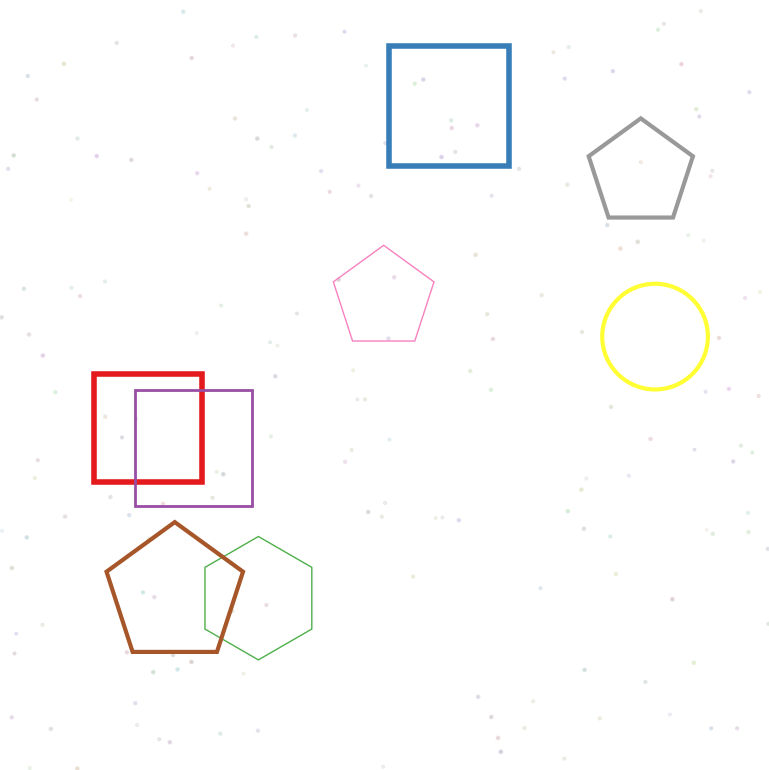[{"shape": "square", "thickness": 2, "radius": 0.35, "center": [0.192, 0.444]}, {"shape": "square", "thickness": 2, "radius": 0.39, "center": [0.583, 0.862]}, {"shape": "hexagon", "thickness": 0.5, "radius": 0.4, "center": [0.336, 0.223]}, {"shape": "square", "thickness": 1, "radius": 0.38, "center": [0.251, 0.418]}, {"shape": "circle", "thickness": 1.5, "radius": 0.34, "center": [0.851, 0.563]}, {"shape": "pentagon", "thickness": 1.5, "radius": 0.47, "center": [0.227, 0.229]}, {"shape": "pentagon", "thickness": 0.5, "radius": 0.34, "center": [0.498, 0.613]}, {"shape": "pentagon", "thickness": 1.5, "radius": 0.36, "center": [0.832, 0.775]}]